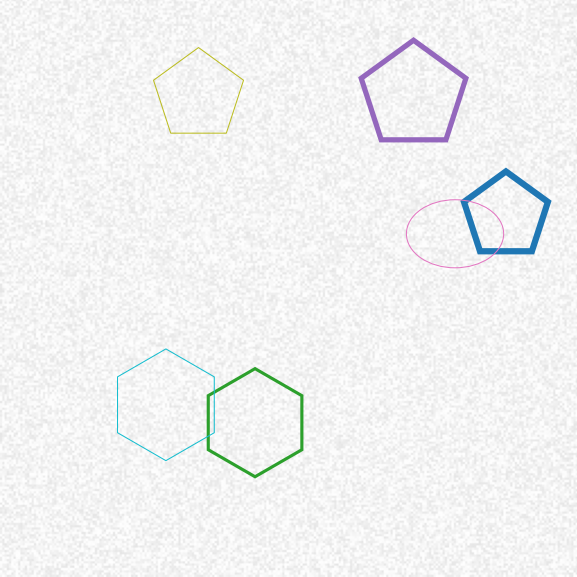[{"shape": "pentagon", "thickness": 3, "radius": 0.38, "center": [0.876, 0.626]}, {"shape": "hexagon", "thickness": 1.5, "radius": 0.47, "center": [0.442, 0.267]}, {"shape": "pentagon", "thickness": 2.5, "radius": 0.48, "center": [0.716, 0.834]}, {"shape": "oval", "thickness": 0.5, "radius": 0.42, "center": [0.788, 0.594]}, {"shape": "pentagon", "thickness": 0.5, "radius": 0.41, "center": [0.344, 0.835]}, {"shape": "hexagon", "thickness": 0.5, "radius": 0.48, "center": [0.287, 0.298]}]